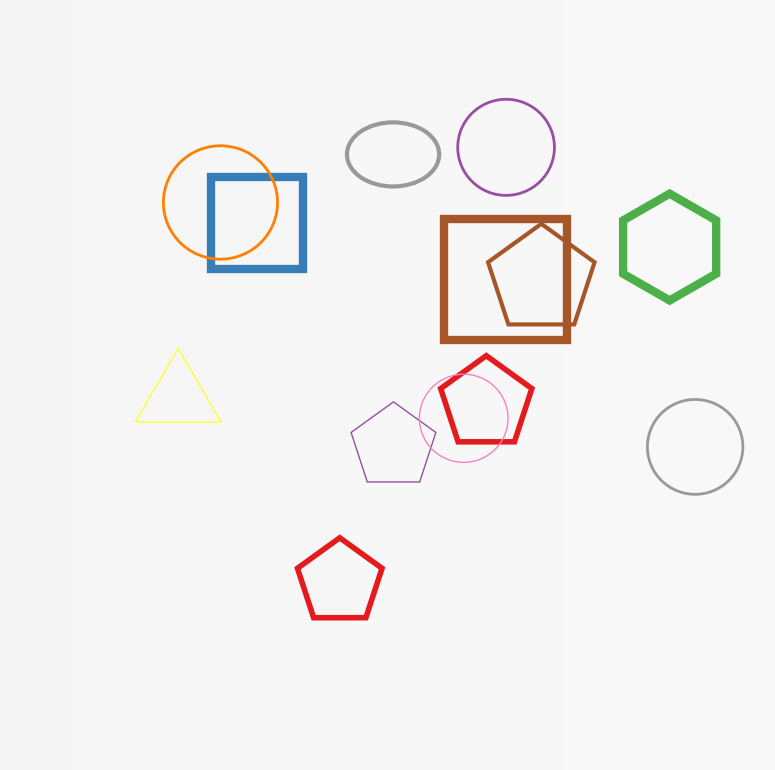[{"shape": "pentagon", "thickness": 2, "radius": 0.31, "center": [0.627, 0.476]}, {"shape": "pentagon", "thickness": 2, "radius": 0.29, "center": [0.438, 0.244]}, {"shape": "square", "thickness": 3, "radius": 0.3, "center": [0.332, 0.71]}, {"shape": "hexagon", "thickness": 3, "radius": 0.35, "center": [0.864, 0.679]}, {"shape": "pentagon", "thickness": 0.5, "radius": 0.29, "center": [0.508, 0.421]}, {"shape": "circle", "thickness": 1, "radius": 0.31, "center": [0.653, 0.809]}, {"shape": "circle", "thickness": 1, "radius": 0.37, "center": [0.284, 0.737]}, {"shape": "triangle", "thickness": 0.5, "radius": 0.32, "center": [0.23, 0.484]}, {"shape": "pentagon", "thickness": 1.5, "radius": 0.36, "center": [0.698, 0.637]}, {"shape": "square", "thickness": 3, "radius": 0.39, "center": [0.652, 0.637]}, {"shape": "circle", "thickness": 0.5, "radius": 0.29, "center": [0.598, 0.457]}, {"shape": "circle", "thickness": 1, "radius": 0.31, "center": [0.897, 0.42]}, {"shape": "oval", "thickness": 1.5, "radius": 0.3, "center": [0.507, 0.799]}]